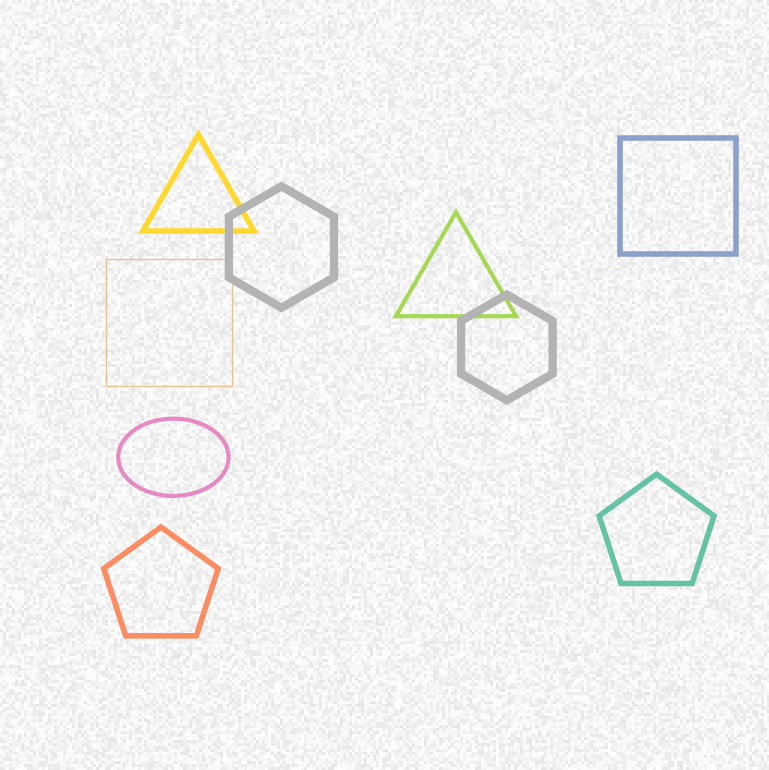[{"shape": "pentagon", "thickness": 2, "radius": 0.39, "center": [0.853, 0.306]}, {"shape": "pentagon", "thickness": 2, "radius": 0.39, "center": [0.209, 0.237]}, {"shape": "square", "thickness": 2, "radius": 0.38, "center": [0.88, 0.745]}, {"shape": "oval", "thickness": 1.5, "radius": 0.36, "center": [0.225, 0.406]}, {"shape": "triangle", "thickness": 1.5, "radius": 0.45, "center": [0.592, 0.634]}, {"shape": "triangle", "thickness": 2, "radius": 0.42, "center": [0.258, 0.742]}, {"shape": "square", "thickness": 0.5, "radius": 0.41, "center": [0.22, 0.581]}, {"shape": "hexagon", "thickness": 3, "radius": 0.39, "center": [0.365, 0.679]}, {"shape": "hexagon", "thickness": 3, "radius": 0.34, "center": [0.658, 0.549]}]